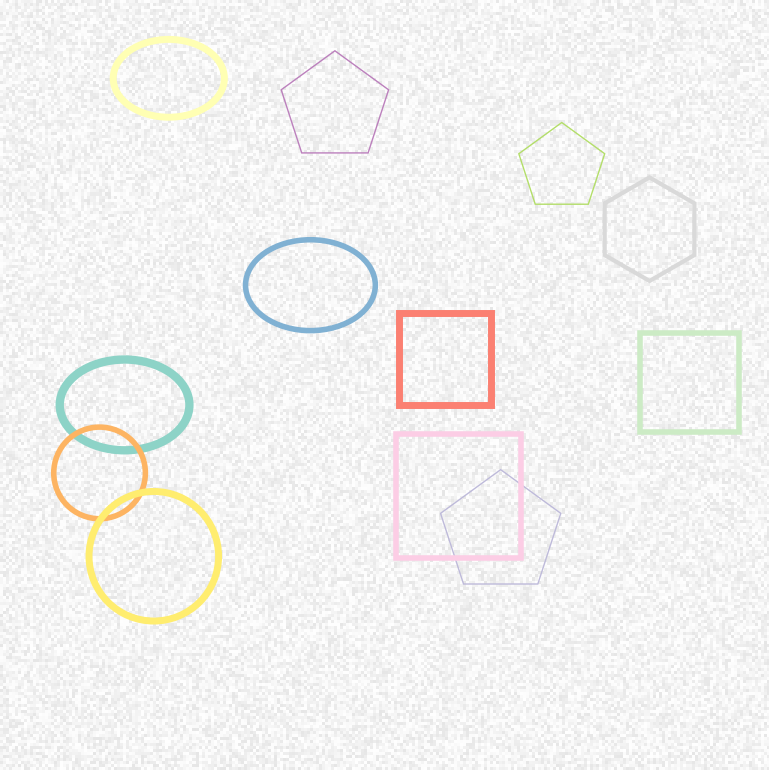[{"shape": "oval", "thickness": 3, "radius": 0.42, "center": [0.162, 0.474]}, {"shape": "oval", "thickness": 2.5, "radius": 0.36, "center": [0.219, 0.898]}, {"shape": "pentagon", "thickness": 0.5, "radius": 0.41, "center": [0.65, 0.308]}, {"shape": "square", "thickness": 2.5, "radius": 0.3, "center": [0.578, 0.534]}, {"shape": "oval", "thickness": 2, "radius": 0.42, "center": [0.403, 0.63]}, {"shape": "circle", "thickness": 2, "radius": 0.3, "center": [0.129, 0.386]}, {"shape": "pentagon", "thickness": 0.5, "radius": 0.29, "center": [0.73, 0.782]}, {"shape": "square", "thickness": 2, "radius": 0.4, "center": [0.595, 0.356]}, {"shape": "hexagon", "thickness": 1.5, "radius": 0.34, "center": [0.844, 0.702]}, {"shape": "pentagon", "thickness": 0.5, "radius": 0.37, "center": [0.435, 0.861]}, {"shape": "square", "thickness": 2, "radius": 0.32, "center": [0.895, 0.503]}, {"shape": "circle", "thickness": 2.5, "radius": 0.42, "center": [0.2, 0.278]}]